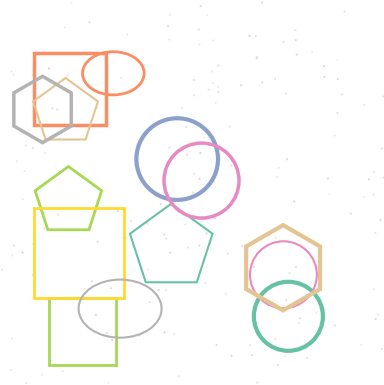[{"shape": "pentagon", "thickness": 1.5, "radius": 0.56, "center": [0.445, 0.358]}, {"shape": "circle", "thickness": 3, "radius": 0.45, "center": [0.749, 0.178]}, {"shape": "square", "thickness": 2.5, "radius": 0.47, "center": [0.181, 0.769]}, {"shape": "oval", "thickness": 2, "radius": 0.4, "center": [0.294, 0.81]}, {"shape": "circle", "thickness": 3, "radius": 0.53, "center": [0.46, 0.587]}, {"shape": "circle", "thickness": 1.5, "radius": 0.43, "center": [0.736, 0.286]}, {"shape": "circle", "thickness": 2.5, "radius": 0.49, "center": [0.523, 0.531]}, {"shape": "pentagon", "thickness": 2, "radius": 0.45, "center": [0.178, 0.477]}, {"shape": "square", "thickness": 2, "radius": 0.44, "center": [0.215, 0.139]}, {"shape": "square", "thickness": 2, "radius": 0.59, "center": [0.205, 0.343]}, {"shape": "pentagon", "thickness": 1.5, "radius": 0.44, "center": [0.17, 0.709]}, {"shape": "hexagon", "thickness": 3, "radius": 0.55, "center": [0.735, 0.305]}, {"shape": "hexagon", "thickness": 2.5, "radius": 0.43, "center": [0.111, 0.716]}, {"shape": "oval", "thickness": 1.5, "radius": 0.54, "center": [0.312, 0.198]}]